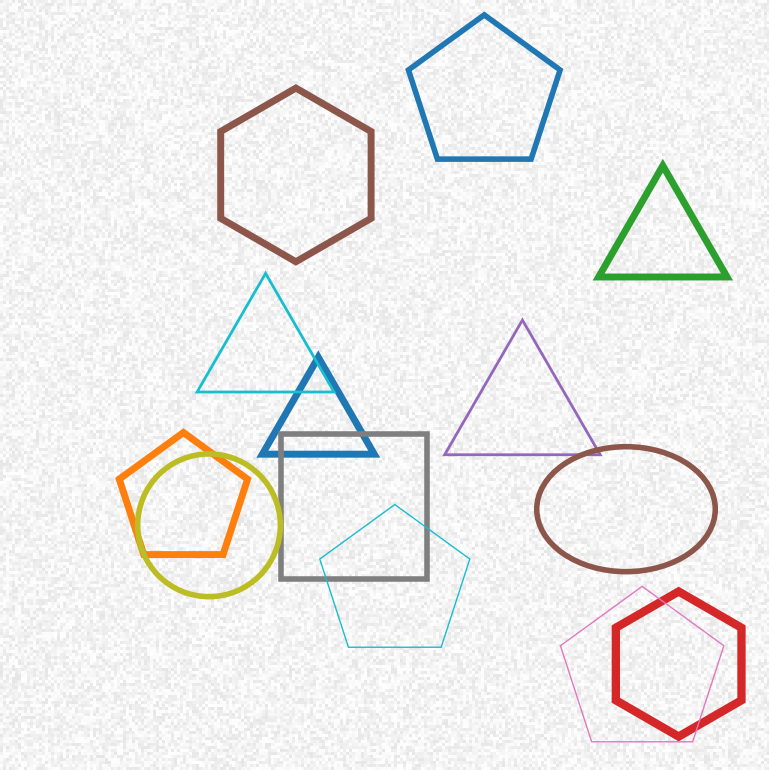[{"shape": "triangle", "thickness": 2.5, "radius": 0.42, "center": [0.413, 0.452]}, {"shape": "pentagon", "thickness": 2, "radius": 0.52, "center": [0.629, 0.877]}, {"shape": "pentagon", "thickness": 2.5, "radius": 0.44, "center": [0.238, 0.351]}, {"shape": "triangle", "thickness": 2.5, "radius": 0.48, "center": [0.861, 0.688]}, {"shape": "hexagon", "thickness": 3, "radius": 0.47, "center": [0.881, 0.138]}, {"shape": "triangle", "thickness": 1, "radius": 0.58, "center": [0.678, 0.468]}, {"shape": "oval", "thickness": 2, "radius": 0.58, "center": [0.813, 0.339]}, {"shape": "hexagon", "thickness": 2.5, "radius": 0.56, "center": [0.384, 0.773]}, {"shape": "pentagon", "thickness": 0.5, "radius": 0.56, "center": [0.834, 0.127]}, {"shape": "square", "thickness": 2, "radius": 0.47, "center": [0.459, 0.342]}, {"shape": "circle", "thickness": 2, "radius": 0.46, "center": [0.271, 0.318]}, {"shape": "triangle", "thickness": 1, "radius": 0.51, "center": [0.345, 0.542]}, {"shape": "pentagon", "thickness": 0.5, "radius": 0.51, "center": [0.513, 0.242]}]